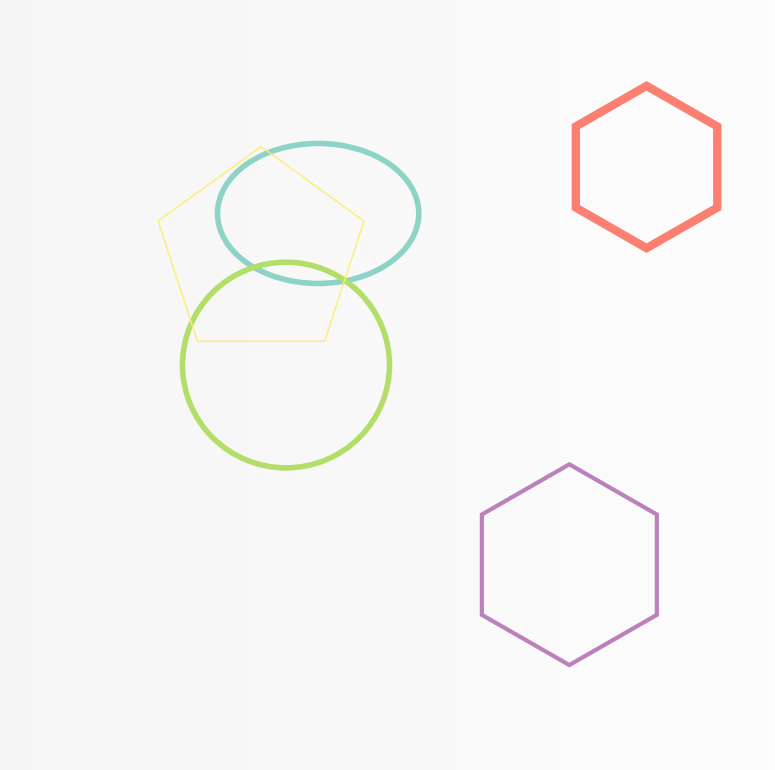[{"shape": "oval", "thickness": 2, "radius": 0.65, "center": [0.411, 0.723]}, {"shape": "hexagon", "thickness": 3, "radius": 0.53, "center": [0.834, 0.783]}, {"shape": "circle", "thickness": 2, "radius": 0.67, "center": [0.369, 0.526]}, {"shape": "hexagon", "thickness": 1.5, "radius": 0.65, "center": [0.735, 0.267]}, {"shape": "pentagon", "thickness": 0.5, "radius": 0.7, "center": [0.337, 0.67]}]